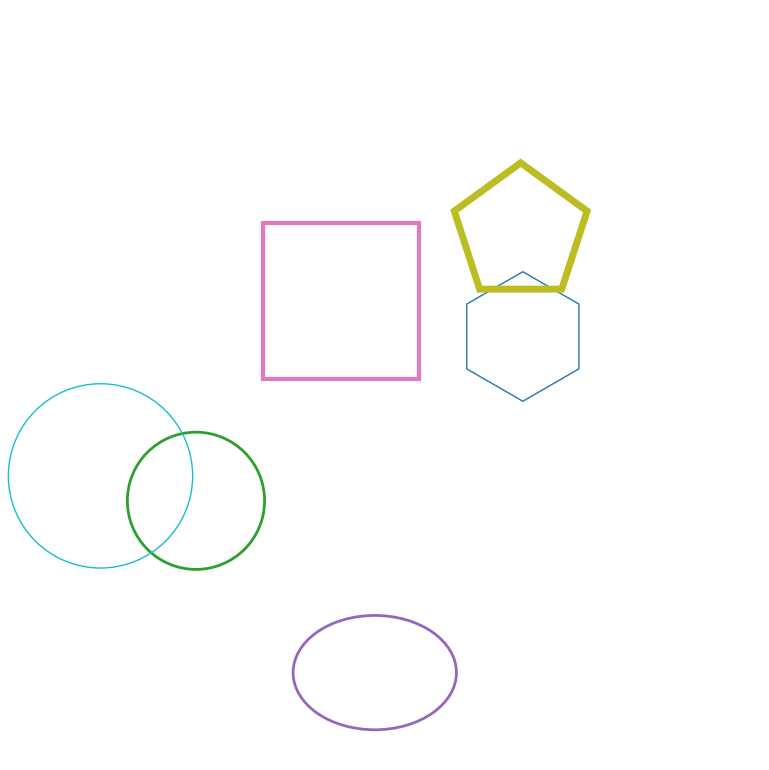[{"shape": "hexagon", "thickness": 0.5, "radius": 0.42, "center": [0.679, 0.563]}, {"shape": "circle", "thickness": 1, "radius": 0.45, "center": [0.254, 0.35]}, {"shape": "oval", "thickness": 1, "radius": 0.53, "center": [0.487, 0.126]}, {"shape": "square", "thickness": 1.5, "radius": 0.51, "center": [0.443, 0.609]}, {"shape": "pentagon", "thickness": 2.5, "radius": 0.45, "center": [0.676, 0.698]}, {"shape": "circle", "thickness": 0.5, "radius": 0.6, "center": [0.131, 0.382]}]